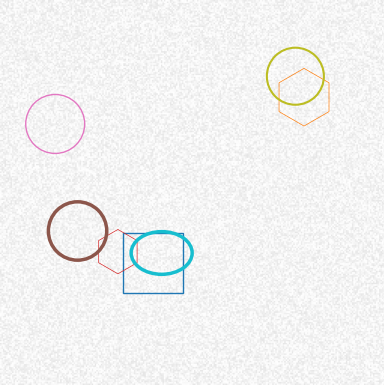[{"shape": "square", "thickness": 1, "radius": 0.39, "center": [0.398, 0.316]}, {"shape": "hexagon", "thickness": 0.5, "radius": 0.37, "center": [0.79, 0.748]}, {"shape": "hexagon", "thickness": 0.5, "radius": 0.29, "center": [0.306, 0.346]}, {"shape": "circle", "thickness": 2.5, "radius": 0.38, "center": [0.201, 0.4]}, {"shape": "circle", "thickness": 1, "radius": 0.38, "center": [0.143, 0.678]}, {"shape": "circle", "thickness": 1.5, "radius": 0.37, "center": [0.767, 0.802]}, {"shape": "oval", "thickness": 2.5, "radius": 0.4, "center": [0.42, 0.343]}]